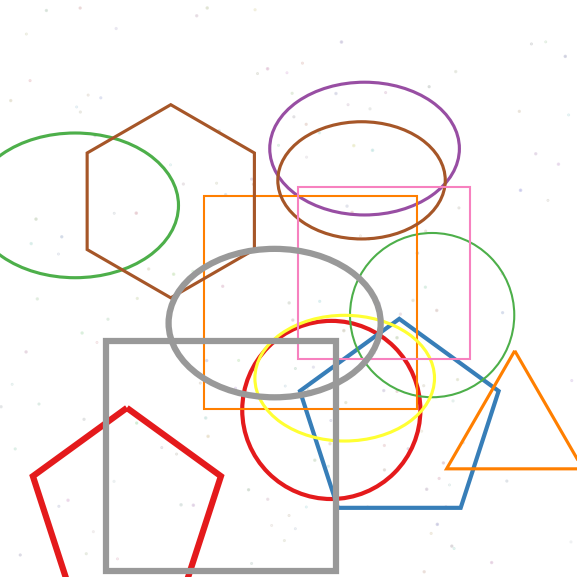[{"shape": "circle", "thickness": 2, "radius": 0.77, "center": [0.574, 0.289]}, {"shape": "pentagon", "thickness": 3, "radius": 0.86, "center": [0.22, 0.122]}, {"shape": "pentagon", "thickness": 2, "radius": 0.9, "center": [0.691, 0.266]}, {"shape": "circle", "thickness": 1, "radius": 0.71, "center": [0.748, 0.453]}, {"shape": "oval", "thickness": 1.5, "radius": 0.89, "center": [0.13, 0.644]}, {"shape": "oval", "thickness": 1.5, "radius": 0.82, "center": [0.631, 0.742]}, {"shape": "square", "thickness": 1, "radius": 0.92, "center": [0.538, 0.475]}, {"shape": "triangle", "thickness": 1.5, "radius": 0.68, "center": [0.891, 0.255]}, {"shape": "oval", "thickness": 1.5, "radius": 0.78, "center": [0.597, 0.344]}, {"shape": "oval", "thickness": 1.5, "radius": 0.72, "center": [0.626, 0.687]}, {"shape": "hexagon", "thickness": 1.5, "radius": 0.84, "center": [0.296, 0.651]}, {"shape": "square", "thickness": 1, "radius": 0.74, "center": [0.665, 0.527]}, {"shape": "square", "thickness": 3, "radius": 1.0, "center": [0.383, 0.209]}, {"shape": "oval", "thickness": 3, "radius": 0.92, "center": [0.476, 0.44]}]